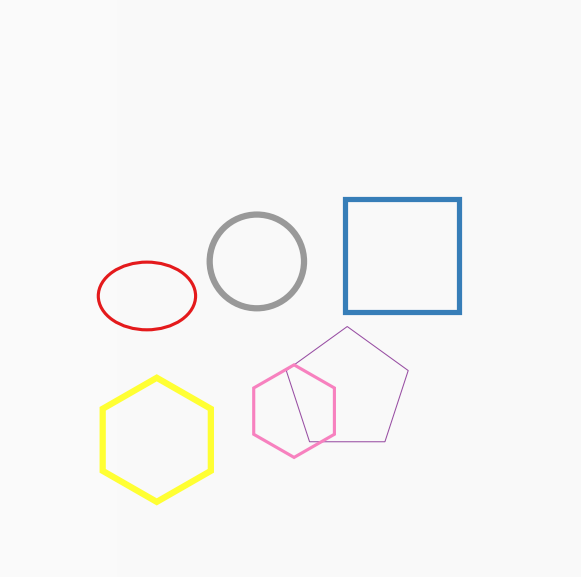[{"shape": "oval", "thickness": 1.5, "radius": 0.42, "center": [0.253, 0.487]}, {"shape": "square", "thickness": 2.5, "radius": 0.49, "center": [0.692, 0.556]}, {"shape": "pentagon", "thickness": 0.5, "radius": 0.55, "center": [0.597, 0.323]}, {"shape": "hexagon", "thickness": 3, "radius": 0.54, "center": [0.27, 0.238]}, {"shape": "hexagon", "thickness": 1.5, "radius": 0.4, "center": [0.506, 0.287]}, {"shape": "circle", "thickness": 3, "radius": 0.41, "center": [0.442, 0.546]}]